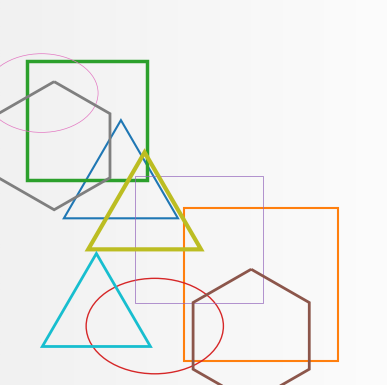[{"shape": "triangle", "thickness": 1.5, "radius": 0.85, "center": [0.312, 0.518]}, {"shape": "square", "thickness": 1.5, "radius": 0.99, "center": [0.674, 0.26]}, {"shape": "square", "thickness": 2.5, "radius": 0.78, "center": [0.225, 0.687]}, {"shape": "oval", "thickness": 1, "radius": 0.89, "center": [0.399, 0.153]}, {"shape": "square", "thickness": 0.5, "radius": 0.82, "center": [0.514, 0.378]}, {"shape": "hexagon", "thickness": 2, "radius": 0.87, "center": [0.648, 0.128]}, {"shape": "oval", "thickness": 0.5, "radius": 0.73, "center": [0.107, 0.758]}, {"shape": "hexagon", "thickness": 2, "radius": 0.83, "center": [0.14, 0.622]}, {"shape": "triangle", "thickness": 3, "radius": 0.84, "center": [0.373, 0.436]}, {"shape": "triangle", "thickness": 2, "radius": 0.81, "center": [0.249, 0.181]}]